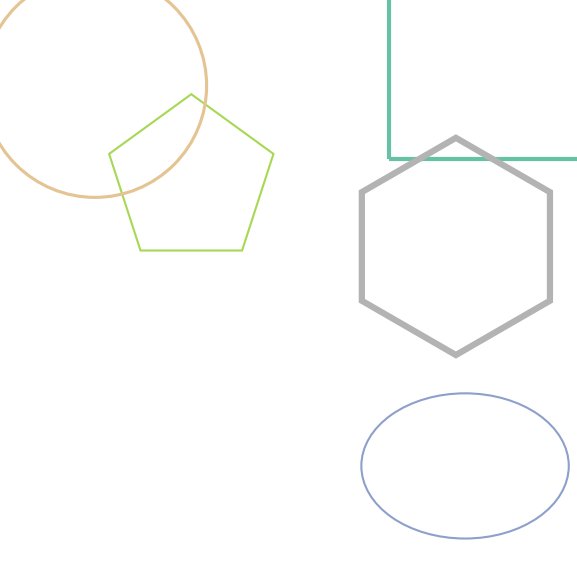[{"shape": "square", "thickness": 2, "radius": 0.83, "center": [0.841, 0.892]}, {"shape": "oval", "thickness": 1, "radius": 0.9, "center": [0.805, 0.192]}, {"shape": "pentagon", "thickness": 1, "radius": 0.75, "center": [0.331, 0.686]}, {"shape": "circle", "thickness": 1.5, "radius": 0.97, "center": [0.164, 0.851]}, {"shape": "hexagon", "thickness": 3, "radius": 0.94, "center": [0.789, 0.572]}]